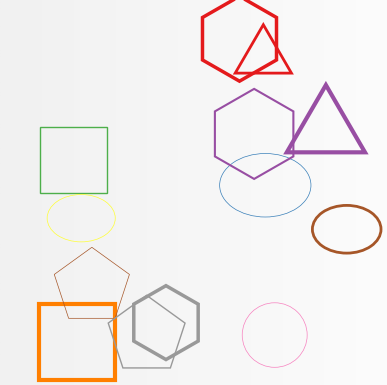[{"shape": "triangle", "thickness": 2, "radius": 0.42, "center": [0.68, 0.852]}, {"shape": "hexagon", "thickness": 2.5, "radius": 0.55, "center": [0.618, 0.899]}, {"shape": "oval", "thickness": 0.5, "radius": 0.59, "center": [0.685, 0.519]}, {"shape": "square", "thickness": 1, "radius": 0.43, "center": [0.19, 0.585]}, {"shape": "triangle", "thickness": 3, "radius": 0.58, "center": [0.841, 0.663]}, {"shape": "hexagon", "thickness": 1.5, "radius": 0.58, "center": [0.656, 0.652]}, {"shape": "square", "thickness": 3, "radius": 0.49, "center": [0.198, 0.112]}, {"shape": "oval", "thickness": 0.5, "radius": 0.44, "center": [0.21, 0.433]}, {"shape": "oval", "thickness": 2, "radius": 0.44, "center": [0.895, 0.405]}, {"shape": "pentagon", "thickness": 0.5, "radius": 0.51, "center": [0.237, 0.256]}, {"shape": "circle", "thickness": 0.5, "radius": 0.42, "center": [0.709, 0.13]}, {"shape": "hexagon", "thickness": 2.5, "radius": 0.48, "center": [0.428, 0.162]}, {"shape": "pentagon", "thickness": 1, "radius": 0.52, "center": [0.378, 0.129]}]